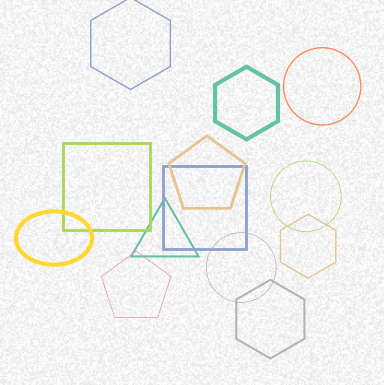[{"shape": "triangle", "thickness": 1.5, "radius": 0.51, "center": [0.428, 0.384]}, {"shape": "hexagon", "thickness": 3, "radius": 0.47, "center": [0.64, 0.732]}, {"shape": "circle", "thickness": 1, "radius": 0.5, "center": [0.837, 0.776]}, {"shape": "square", "thickness": 2, "radius": 0.54, "center": [0.532, 0.46]}, {"shape": "hexagon", "thickness": 1, "radius": 0.6, "center": [0.339, 0.887]}, {"shape": "pentagon", "thickness": 0.5, "radius": 0.48, "center": [0.354, 0.253]}, {"shape": "square", "thickness": 2, "radius": 0.57, "center": [0.276, 0.517]}, {"shape": "circle", "thickness": 0.5, "radius": 0.46, "center": [0.795, 0.49]}, {"shape": "oval", "thickness": 3, "radius": 0.49, "center": [0.14, 0.382]}, {"shape": "pentagon", "thickness": 2, "radius": 0.52, "center": [0.537, 0.543]}, {"shape": "hexagon", "thickness": 1, "radius": 0.41, "center": [0.8, 0.36]}, {"shape": "hexagon", "thickness": 1.5, "radius": 0.51, "center": [0.702, 0.171]}, {"shape": "circle", "thickness": 0.5, "radius": 0.45, "center": [0.627, 0.305]}]